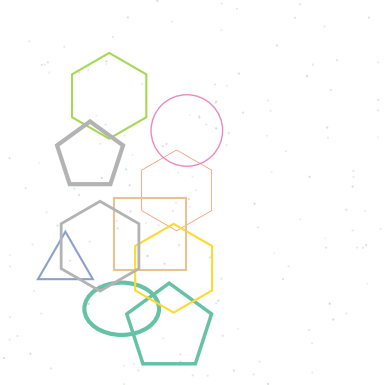[{"shape": "pentagon", "thickness": 2.5, "radius": 0.58, "center": [0.439, 0.149]}, {"shape": "oval", "thickness": 3, "radius": 0.49, "center": [0.316, 0.198]}, {"shape": "hexagon", "thickness": 0.5, "radius": 0.52, "center": [0.459, 0.506]}, {"shape": "triangle", "thickness": 1.5, "radius": 0.41, "center": [0.17, 0.316]}, {"shape": "circle", "thickness": 1, "radius": 0.46, "center": [0.485, 0.661]}, {"shape": "hexagon", "thickness": 1.5, "radius": 0.56, "center": [0.284, 0.751]}, {"shape": "hexagon", "thickness": 1.5, "radius": 0.58, "center": [0.451, 0.303]}, {"shape": "square", "thickness": 1.5, "radius": 0.47, "center": [0.389, 0.392]}, {"shape": "pentagon", "thickness": 3, "radius": 0.45, "center": [0.234, 0.594]}, {"shape": "hexagon", "thickness": 2, "radius": 0.58, "center": [0.26, 0.361]}]